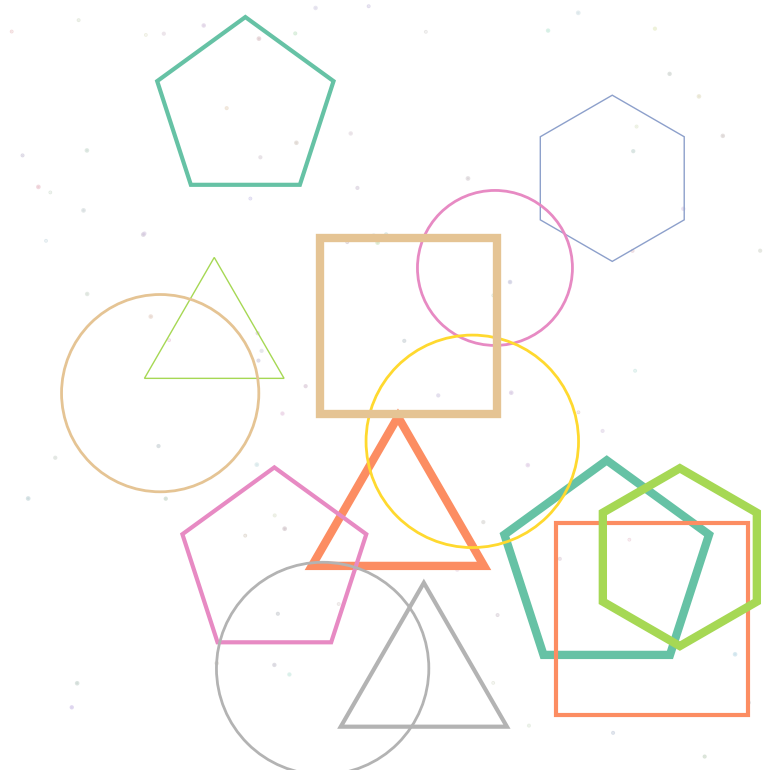[{"shape": "pentagon", "thickness": 1.5, "radius": 0.6, "center": [0.319, 0.857]}, {"shape": "pentagon", "thickness": 3, "radius": 0.7, "center": [0.788, 0.262]}, {"shape": "square", "thickness": 1.5, "radius": 0.62, "center": [0.847, 0.196]}, {"shape": "triangle", "thickness": 3, "radius": 0.65, "center": [0.517, 0.33]}, {"shape": "hexagon", "thickness": 0.5, "radius": 0.54, "center": [0.795, 0.768]}, {"shape": "pentagon", "thickness": 1.5, "radius": 0.63, "center": [0.356, 0.267]}, {"shape": "circle", "thickness": 1, "radius": 0.5, "center": [0.643, 0.652]}, {"shape": "triangle", "thickness": 0.5, "radius": 0.52, "center": [0.278, 0.561]}, {"shape": "hexagon", "thickness": 3, "radius": 0.58, "center": [0.883, 0.276]}, {"shape": "circle", "thickness": 1, "radius": 0.69, "center": [0.613, 0.427]}, {"shape": "circle", "thickness": 1, "radius": 0.64, "center": [0.208, 0.489]}, {"shape": "square", "thickness": 3, "radius": 0.57, "center": [0.53, 0.577]}, {"shape": "circle", "thickness": 1, "radius": 0.69, "center": [0.419, 0.132]}, {"shape": "triangle", "thickness": 1.5, "radius": 0.62, "center": [0.55, 0.119]}]